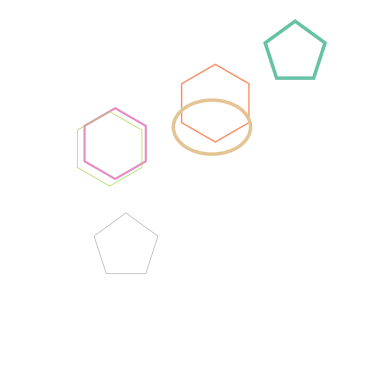[{"shape": "pentagon", "thickness": 2.5, "radius": 0.41, "center": [0.767, 0.863]}, {"shape": "hexagon", "thickness": 1, "radius": 0.5, "center": [0.559, 0.732]}, {"shape": "hexagon", "thickness": 1.5, "radius": 0.46, "center": [0.299, 0.627]}, {"shape": "hexagon", "thickness": 0.5, "radius": 0.48, "center": [0.285, 0.614]}, {"shape": "oval", "thickness": 2.5, "radius": 0.5, "center": [0.551, 0.67]}, {"shape": "pentagon", "thickness": 0.5, "radius": 0.44, "center": [0.327, 0.36]}]